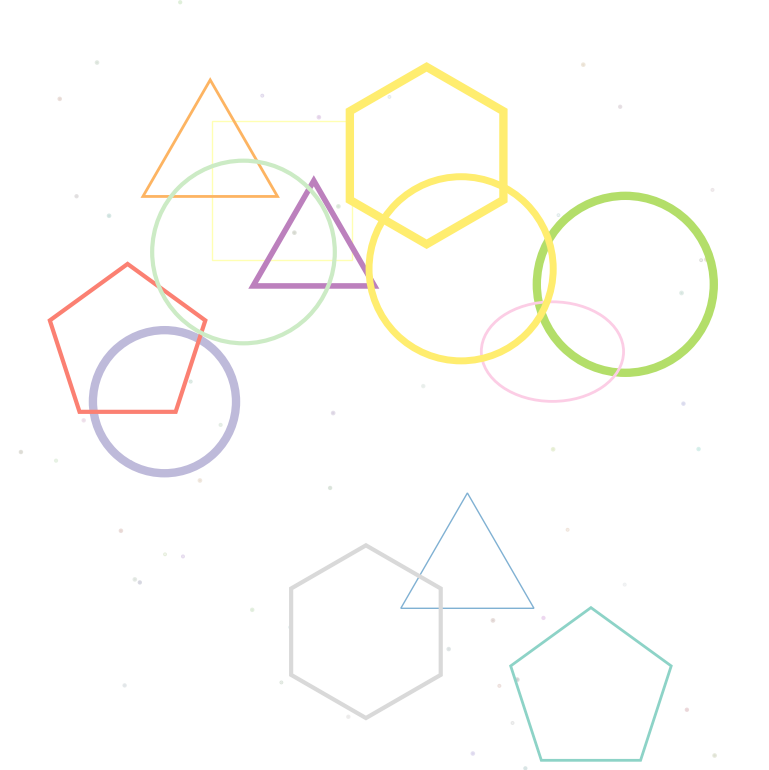[{"shape": "pentagon", "thickness": 1, "radius": 0.55, "center": [0.767, 0.101]}, {"shape": "square", "thickness": 0.5, "radius": 0.45, "center": [0.366, 0.753]}, {"shape": "circle", "thickness": 3, "radius": 0.46, "center": [0.214, 0.478]}, {"shape": "pentagon", "thickness": 1.5, "radius": 0.53, "center": [0.166, 0.551]}, {"shape": "triangle", "thickness": 0.5, "radius": 0.5, "center": [0.607, 0.26]}, {"shape": "triangle", "thickness": 1, "radius": 0.5, "center": [0.273, 0.795]}, {"shape": "circle", "thickness": 3, "radius": 0.57, "center": [0.812, 0.631]}, {"shape": "oval", "thickness": 1, "radius": 0.46, "center": [0.717, 0.543]}, {"shape": "hexagon", "thickness": 1.5, "radius": 0.56, "center": [0.475, 0.18]}, {"shape": "triangle", "thickness": 2, "radius": 0.46, "center": [0.408, 0.674]}, {"shape": "circle", "thickness": 1.5, "radius": 0.59, "center": [0.316, 0.673]}, {"shape": "circle", "thickness": 2.5, "radius": 0.6, "center": [0.599, 0.651]}, {"shape": "hexagon", "thickness": 3, "radius": 0.58, "center": [0.554, 0.798]}]